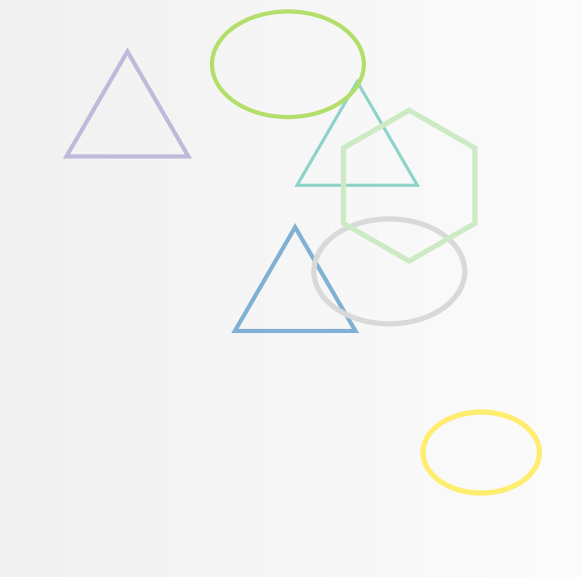[{"shape": "triangle", "thickness": 1.5, "radius": 0.6, "center": [0.615, 0.738]}, {"shape": "triangle", "thickness": 2, "radius": 0.61, "center": [0.219, 0.789]}, {"shape": "triangle", "thickness": 2, "radius": 0.6, "center": [0.508, 0.486]}, {"shape": "oval", "thickness": 2, "radius": 0.65, "center": [0.495, 0.888]}, {"shape": "oval", "thickness": 2.5, "radius": 0.65, "center": [0.67, 0.529]}, {"shape": "hexagon", "thickness": 2.5, "radius": 0.65, "center": [0.704, 0.678]}, {"shape": "oval", "thickness": 2.5, "radius": 0.5, "center": [0.828, 0.216]}]